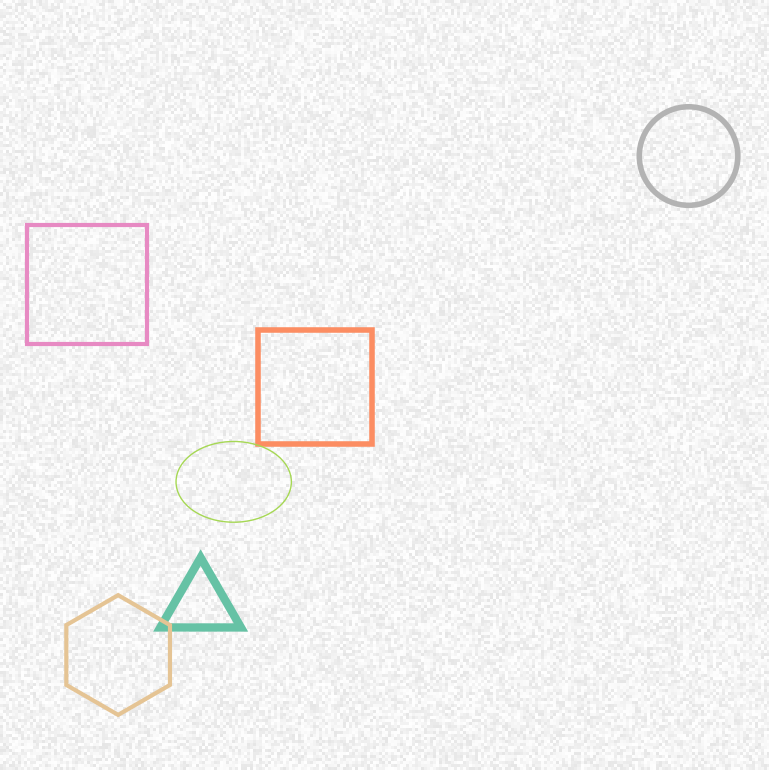[{"shape": "triangle", "thickness": 3, "radius": 0.3, "center": [0.261, 0.215]}, {"shape": "square", "thickness": 2, "radius": 0.37, "center": [0.409, 0.498]}, {"shape": "square", "thickness": 1.5, "radius": 0.39, "center": [0.113, 0.631]}, {"shape": "oval", "thickness": 0.5, "radius": 0.37, "center": [0.304, 0.374]}, {"shape": "hexagon", "thickness": 1.5, "radius": 0.39, "center": [0.153, 0.149]}, {"shape": "circle", "thickness": 2, "radius": 0.32, "center": [0.894, 0.797]}]